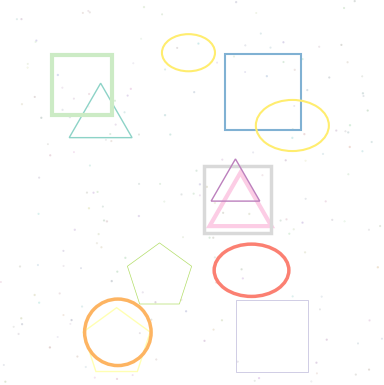[{"shape": "triangle", "thickness": 1, "radius": 0.47, "center": [0.261, 0.69]}, {"shape": "pentagon", "thickness": 1, "radius": 0.46, "center": [0.303, 0.109]}, {"shape": "square", "thickness": 0.5, "radius": 0.47, "center": [0.705, 0.128]}, {"shape": "oval", "thickness": 2.5, "radius": 0.49, "center": [0.653, 0.298]}, {"shape": "square", "thickness": 1.5, "radius": 0.5, "center": [0.683, 0.761]}, {"shape": "circle", "thickness": 2.5, "radius": 0.43, "center": [0.306, 0.137]}, {"shape": "pentagon", "thickness": 0.5, "radius": 0.44, "center": [0.414, 0.281]}, {"shape": "triangle", "thickness": 3, "radius": 0.46, "center": [0.625, 0.459]}, {"shape": "square", "thickness": 2.5, "radius": 0.44, "center": [0.616, 0.481]}, {"shape": "triangle", "thickness": 1, "radius": 0.36, "center": [0.612, 0.514]}, {"shape": "square", "thickness": 3, "radius": 0.39, "center": [0.213, 0.779]}, {"shape": "oval", "thickness": 1.5, "radius": 0.47, "center": [0.759, 0.674]}, {"shape": "oval", "thickness": 1.5, "radius": 0.34, "center": [0.49, 0.863]}]